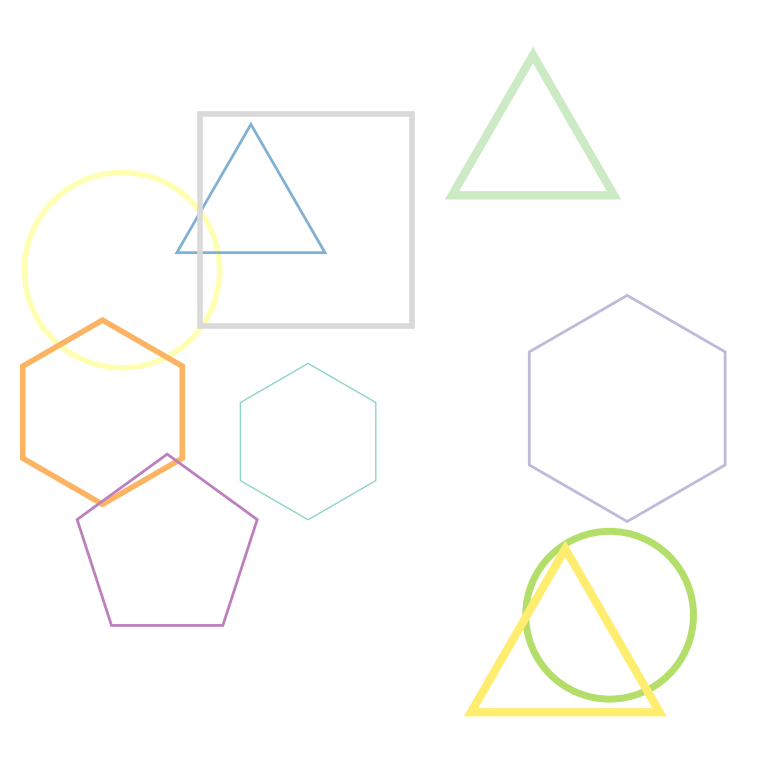[{"shape": "hexagon", "thickness": 0.5, "radius": 0.51, "center": [0.4, 0.427]}, {"shape": "circle", "thickness": 2, "radius": 0.63, "center": [0.159, 0.649]}, {"shape": "hexagon", "thickness": 1, "radius": 0.73, "center": [0.815, 0.47]}, {"shape": "triangle", "thickness": 1, "radius": 0.56, "center": [0.326, 0.727]}, {"shape": "hexagon", "thickness": 2, "radius": 0.6, "center": [0.133, 0.465]}, {"shape": "circle", "thickness": 2.5, "radius": 0.54, "center": [0.792, 0.201]}, {"shape": "square", "thickness": 2, "radius": 0.69, "center": [0.398, 0.715]}, {"shape": "pentagon", "thickness": 1, "radius": 0.61, "center": [0.217, 0.287]}, {"shape": "triangle", "thickness": 3, "radius": 0.61, "center": [0.692, 0.807]}, {"shape": "triangle", "thickness": 3, "radius": 0.71, "center": [0.734, 0.146]}]